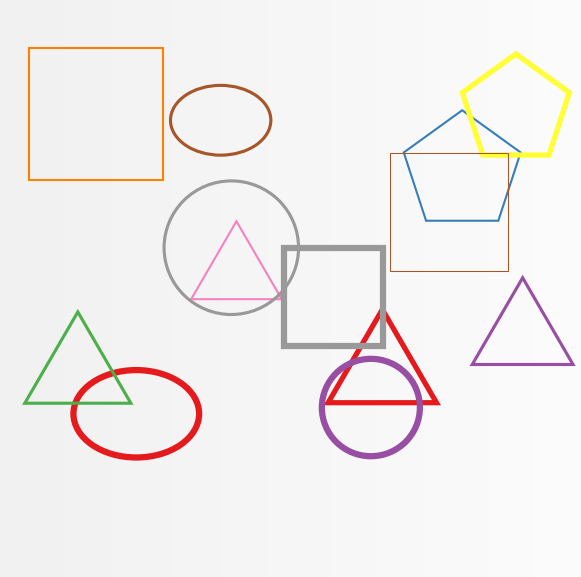[{"shape": "oval", "thickness": 3, "radius": 0.54, "center": [0.234, 0.283]}, {"shape": "triangle", "thickness": 2.5, "radius": 0.54, "center": [0.658, 0.356]}, {"shape": "pentagon", "thickness": 1, "radius": 0.53, "center": [0.795, 0.702]}, {"shape": "triangle", "thickness": 1.5, "radius": 0.53, "center": [0.134, 0.354]}, {"shape": "circle", "thickness": 3, "radius": 0.42, "center": [0.638, 0.293]}, {"shape": "triangle", "thickness": 1.5, "radius": 0.5, "center": [0.899, 0.418]}, {"shape": "square", "thickness": 1, "radius": 0.57, "center": [0.165, 0.802]}, {"shape": "pentagon", "thickness": 2.5, "radius": 0.48, "center": [0.887, 0.809]}, {"shape": "square", "thickness": 0.5, "radius": 0.51, "center": [0.772, 0.632]}, {"shape": "oval", "thickness": 1.5, "radius": 0.43, "center": [0.38, 0.791]}, {"shape": "triangle", "thickness": 1, "radius": 0.45, "center": [0.407, 0.526]}, {"shape": "square", "thickness": 3, "radius": 0.42, "center": [0.574, 0.485]}, {"shape": "circle", "thickness": 1.5, "radius": 0.58, "center": [0.398, 0.57]}]